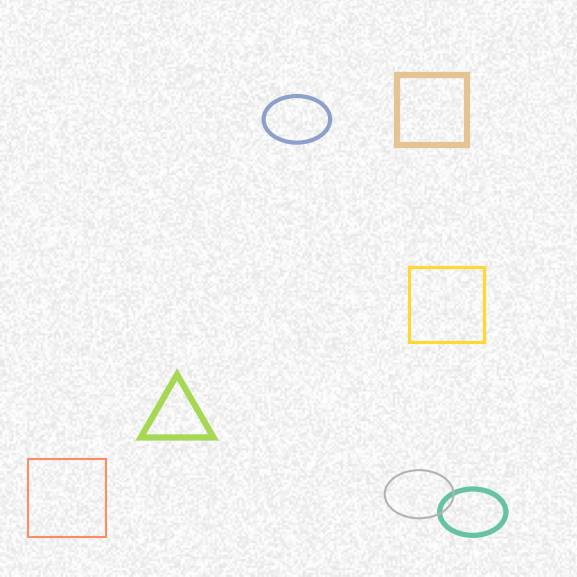[{"shape": "oval", "thickness": 2.5, "radius": 0.29, "center": [0.819, 0.112]}, {"shape": "square", "thickness": 1, "radius": 0.34, "center": [0.115, 0.137]}, {"shape": "oval", "thickness": 2, "radius": 0.29, "center": [0.514, 0.793]}, {"shape": "triangle", "thickness": 3, "radius": 0.36, "center": [0.307, 0.278]}, {"shape": "square", "thickness": 1.5, "radius": 0.33, "center": [0.773, 0.472]}, {"shape": "square", "thickness": 3, "radius": 0.3, "center": [0.748, 0.809]}, {"shape": "oval", "thickness": 1, "radius": 0.3, "center": [0.726, 0.143]}]